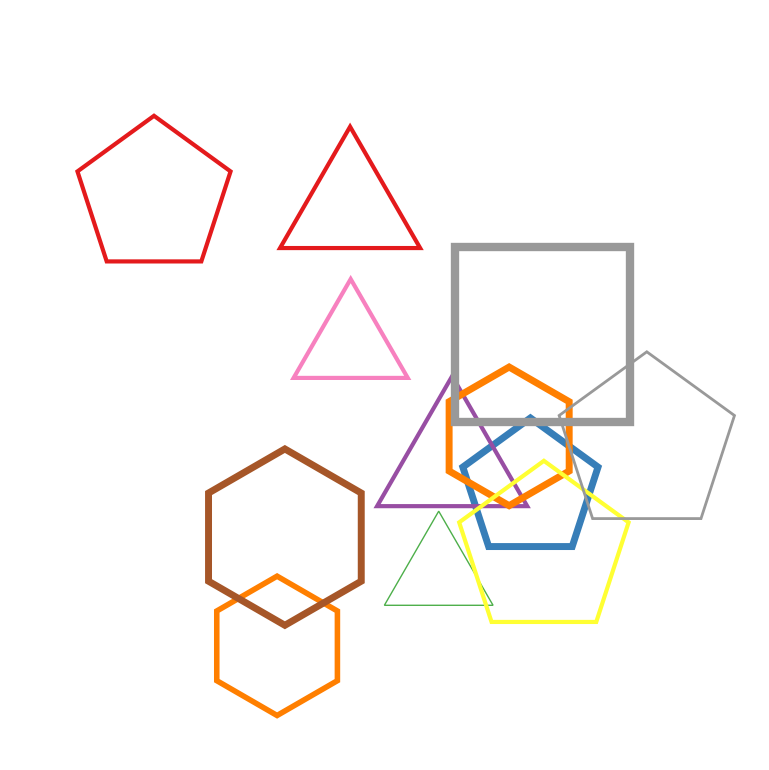[{"shape": "triangle", "thickness": 1.5, "radius": 0.53, "center": [0.455, 0.73]}, {"shape": "pentagon", "thickness": 1.5, "radius": 0.52, "center": [0.2, 0.745]}, {"shape": "pentagon", "thickness": 2.5, "radius": 0.46, "center": [0.689, 0.365]}, {"shape": "triangle", "thickness": 0.5, "radius": 0.41, "center": [0.57, 0.255]}, {"shape": "triangle", "thickness": 1.5, "radius": 0.56, "center": [0.587, 0.399]}, {"shape": "hexagon", "thickness": 2.5, "radius": 0.45, "center": [0.661, 0.433]}, {"shape": "hexagon", "thickness": 2, "radius": 0.45, "center": [0.36, 0.161]}, {"shape": "pentagon", "thickness": 1.5, "radius": 0.58, "center": [0.706, 0.286]}, {"shape": "hexagon", "thickness": 2.5, "radius": 0.57, "center": [0.37, 0.302]}, {"shape": "triangle", "thickness": 1.5, "radius": 0.43, "center": [0.455, 0.552]}, {"shape": "square", "thickness": 3, "radius": 0.57, "center": [0.705, 0.566]}, {"shape": "pentagon", "thickness": 1, "radius": 0.6, "center": [0.84, 0.423]}]